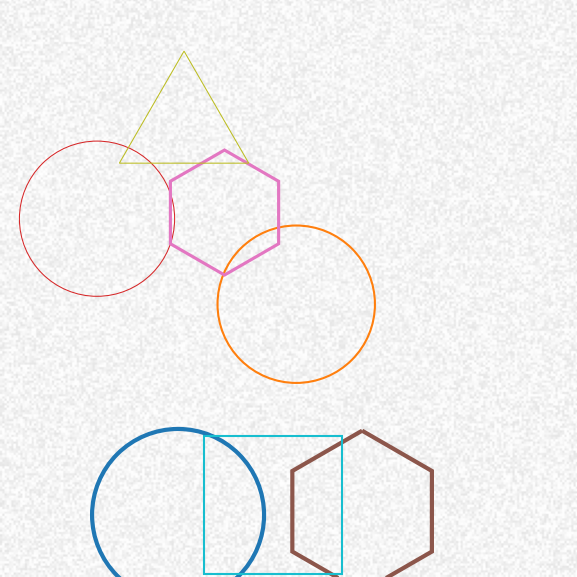[{"shape": "circle", "thickness": 2, "radius": 0.74, "center": [0.308, 0.107]}, {"shape": "circle", "thickness": 1, "radius": 0.68, "center": [0.513, 0.472]}, {"shape": "circle", "thickness": 0.5, "radius": 0.67, "center": [0.168, 0.62]}, {"shape": "hexagon", "thickness": 2, "radius": 0.7, "center": [0.627, 0.114]}, {"shape": "hexagon", "thickness": 1.5, "radius": 0.54, "center": [0.389, 0.631]}, {"shape": "triangle", "thickness": 0.5, "radius": 0.65, "center": [0.319, 0.781]}, {"shape": "square", "thickness": 1, "radius": 0.6, "center": [0.473, 0.124]}]